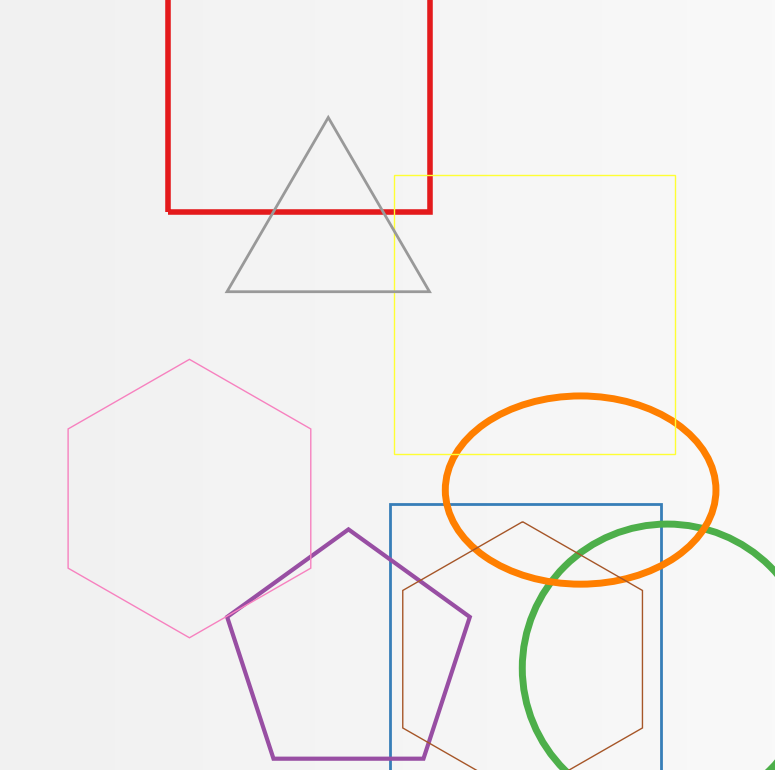[{"shape": "square", "thickness": 2, "radius": 0.84, "center": [0.386, 0.894]}, {"shape": "square", "thickness": 1, "radius": 0.87, "center": [0.678, 0.171]}, {"shape": "circle", "thickness": 2.5, "radius": 0.94, "center": [0.861, 0.132]}, {"shape": "pentagon", "thickness": 1.5, "radius": 0.82, "center": [0.45, 0.148]}, {"shape": "oval", "thickness": 2.5, "radius": 0.87, "center": [0.749, 0.364]}, {"shape": "square", "thickness": 0.5, "radius": 0.91, "center": [0.689, 0.592]}, {"shape": "hexagon", "thickness": 0.5, "radius": 0.89, "center": [0.674, 0.144]}, {"shape": "hexagon", "thickness": 0.5, "radius": 0.9, "center": [0.244, 0.353]}, {"shape": "triangle", "thickness": 1, "radius": 0.75, "center": [0.424, 0.697]}]